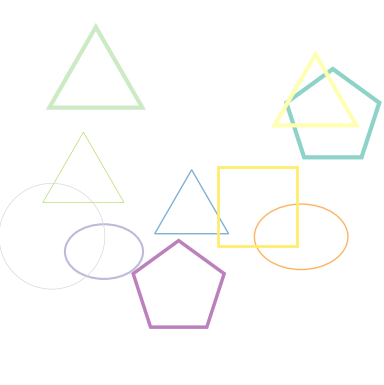[{"shape": "pentagon", "thickness": 3, "radius": 0.63, "center": [0.864, 0.694]}, {"shape": "triangle", "thickness": 3, "radius": 0.61, "center": [0.819, 0.736]}, {"shape": "oval", "thickness": 1.5, "radius": 0.51, "center": [0.27, 0.346]}, {"shape": "triangle", "thickness": 1, "radius": 0.55, "center": [0.498, 0.448]}, {"shape": "oval", "thickness": 1, "radius": 0.61, "center": [0.782, 0.385]}, {"shape": "triangle", "thickness": 0.5, "radius": 0.61, "center": [0.217, 0.535]}, {"shape": "circle", "thickness": 0.5, "radius": 0.69, "center": [0.135, 0.386]}, {"shape": "pentagon", "thickness": 2.5, "radius": 0.62, "center": [0.464, 0.251]}, {"shape": "triangle", "thickness": 3, "radius": 0.7, "center": [0.249, 0.79]}, {"shape": "square", "thickness": 2, "radius": 0.52, "center": [0.669, 0.464]}]